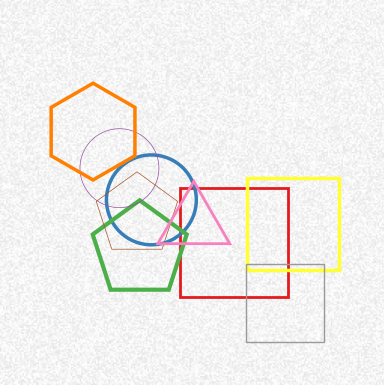[{"shape": "square", "thickness": 2, "radius": 0.71, "center": [0.608, 0.369]}, {"shape": "circle", "thickness": 2.5, "radius": 0.58, "center": [0.393, 0.481]}, {"shape": "pentagon", "thickness": 3, "radius": 0.64, "center": [0.363, 0.351]}, {"shape": "circle", "thickness": 0.5, "radius": 0.51, "center": [0.31, 0.563]}, {"shape": "hexagon", "thickness": 2.5, "radius": 0.63, "center": [0.242, 0.658]}, {"shape": "square", "thickness": 2.5, "radius": 0.6, "center": [0.761, 0.418]}, {"shape": "pentagon", "thickness": 0.5, "radius": 0.56, "center": [0.356, 0.443]}, {"shape": "triangle", "thickness": 2, "radius": 0.54, "center": [0.503, 0.421]}, {"shape": "square", "thickness": 1, "radius": 0.51, "center": [0.741, 0.213]}]